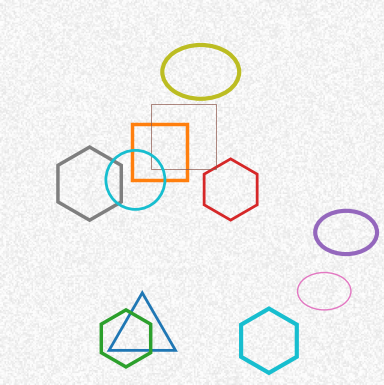[{"shape": "triangle", "thickness": 2, "radius": 0.5, "center": [0.37, 0.14]}, {"shape": "square", "thickness": 2.5, "radius": 0.36, "center": [0.414, 0.606]}, {"shape": "hexagon", "thickness": 2.5, "radius": 0.37, "center": [0.327, 0.121]}, {"shape": "hexagon", "thickness": 2, "radius": 0.4, "center": [0.599, 0.508]}, {"shape": "oval", "thickness": 3, "radius": 0.4, "center": [0.899, 0.396]}, {"shape": "square", "thickness": 0.5, "radius": 0.42, "center": [0.476, 0.645]}, {"shape": "oval", "thickness": 1, "radius": 0.35, "center": [0.842, 0.244]}, {"shape": "hexagon", "thickness": 2.5, "radius": 0.47, "center": [0.233, 0.523]}, {"shape": "oval", "thickness": 3, "radius": 0.5, "center": [0.521, 0.813]}, {"shape": "circle", "thickness": 2, "radius": 0.38, "center": [0.352, 0.533]}, {"shape": "hexagon", "thickness": 3, "radius": 0.42, "center": [0.699, 0.115]}]